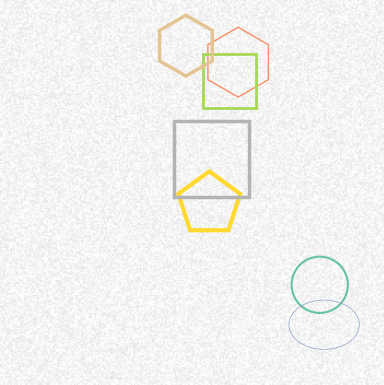[{"shape": "circle", "thickness": 1.5, "radius": 0.37, "center": [0.83, 0.26]}, {"shape": "hexagon", "thickness": 1, "radius": 0.45, "center": [0.619, 0.839]}, {"shape": "oval", "thickness": 0.5, "radius": 0.46, "center": [0.842, 0.157]}, {"shape": "square", "thickness": 2, "radius": 0.35, "center": [0.596, 0.789]}, {"shape": "pentagon", "thickness": 3, "radius": 0.42, "center": [0.544, 0.47]}, {"shape": "hexagon", "thickness": 2.5, "radius": 0.4, "center": [0.483, 0.881]}, {"shape": "square", "thickness": 2.5, "radius": 0.49, "center": [0.55, 0.587]}]